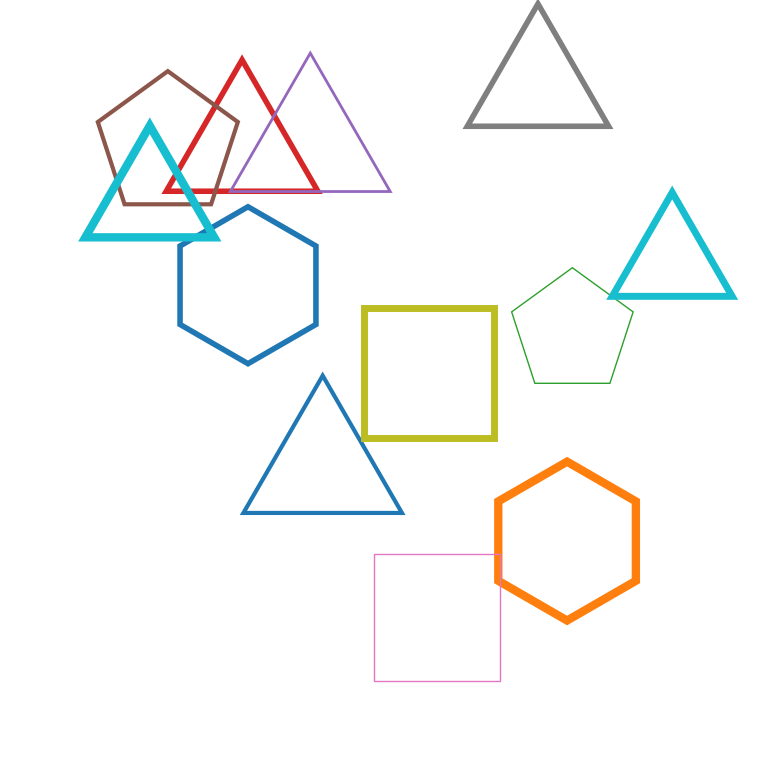[{"shape": "triangle", "thickness": 1.5, "radius": 0.59, "center": [0.419, 0.393]}, {"shape": "hexagon", "thickness": 2, "radius": 0.51, "center": [0.322, 0.63]}, {"shape": "hexagon", "thickness": 3, "radius": 0.52, "center": [0.736, 0.297]}, {"shape": "pentagon", "thickness": 0.5, "radius": 0.41, "center": [0.743, 0.569]}, {"shape": "triangle", "thickness": 2, "radius": 0.57, "center": [0.314, 0.808]}, {"shape": "triangle", "thickness": 1, "radius": 0.6, "center": [0.403, 0.811]}, {"shape": "pentagon", "thickness": 1.5, "radius": 0.48, "center": [0.218, 0.812]}, {"shape": "square", "thickness": 0.5, "radius": 0.41, "center": [0.568, 0.198]}, {"shape": "triangle", "thickness": 2, "radius": 0.53, "center": [0.699, 0.889]}, {"shape": "square", "thickness": 2.5, "radius": 0.42, "center": [0.557, 0.515]}, {"shape": "triangle", "thickness": 2.5, "radius": 0.45, "center": [0.873, 0.66]}, {"shape": "triangle", "thickness": 3, "radius": 0.48, "center": [0.195, 0.74]}]